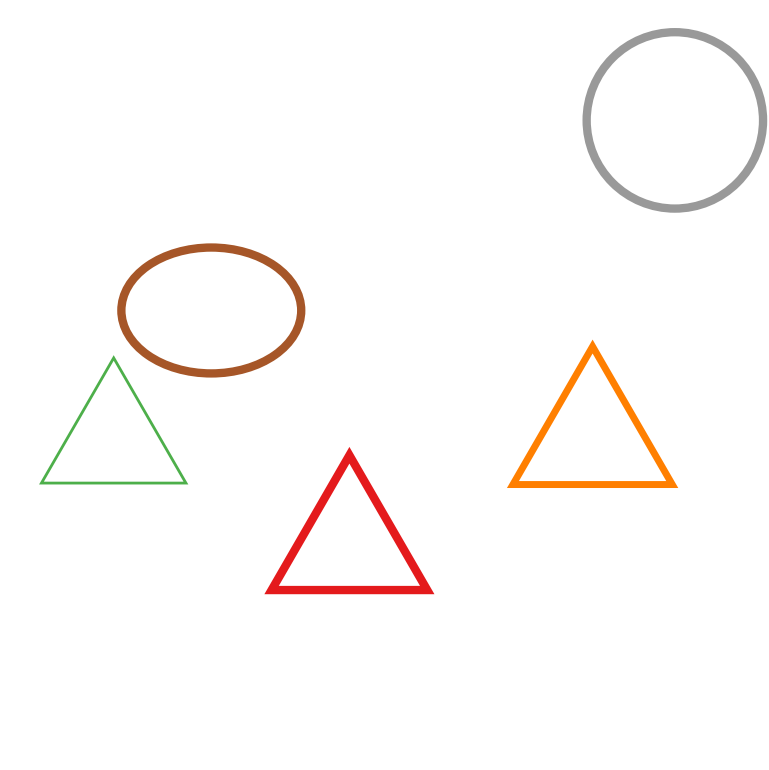[{"shape": "triangle", "thickness": 3, "radius": 0.58, "center": [0.454, 0.292]}, {"shape": "triangle", "thickness": 1, "radius": 0.54, "center": [0.148, 0.427]}, {"shape": "triangle", "thickness": 2.5, "radius": 0.6, "center": [0.77, 0.43]}, {"shape": "oval", "thickness": 3, "radius": 0.58, "center": [0.274, 0.597]}, {"shape": "circle", "thickness": 3, "radius": 0.57, "center": [0.876, 0.844]}]